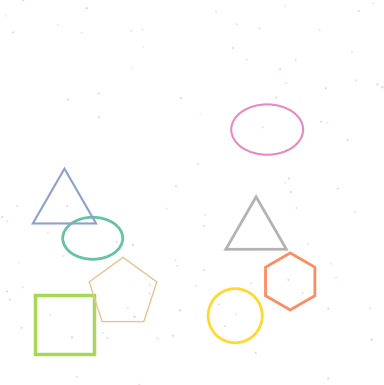[{"shape": "oval", "thickness": 2, "radius": 0.39, "center": [0.241, 0.381]}, {"shape": "hexagon", "thickness": 2, "radius": 0.37, "center": [0.754, 0.269]}, {"shape": "triangle", "thickness": 1.5, "radius": 0.47, "center": [0.167, 0.467]}, {"shape": "oval", "thickness": 1.5, "radius": 0.47, "center": [0.694, 0.663]}, {"shape": "square", "thickness": 2.5, "radius": 0.38, "center": [0.167, 0.158]}, {"shape": "circle", "thickness": 2, "radius": 0.35, "center": [0.611, 0.18]}, {"shape": "pentagon", "thickness": 1, "radius": 0.46, "center": [0.319, 0.239]}, {"shape": "triangle", "thickness": 2, "radius": 0.45, "center": [0.665, 0.398]}]